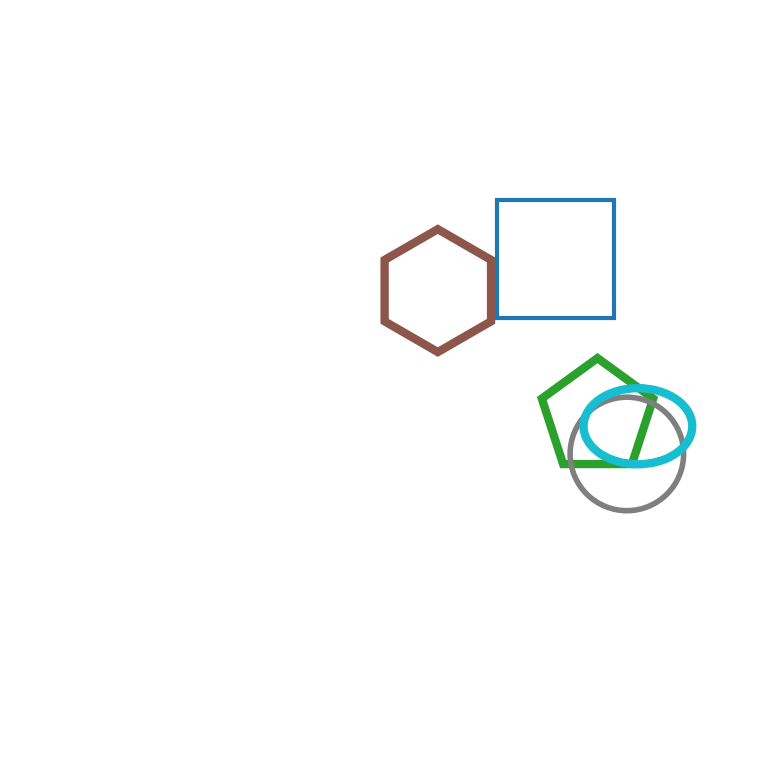[{"shape": "square", "thickness": 1.5, "radius": 0.38, "center": [0.721, 0.664]}, {"shape": "pentagon", "thickness": 3, "radius": 0.38, "center": [0.776, 0.459]}, {"shape": "hexagon", "thickness": 3, "radius": 0.4, "center": [0.569, 0.623]}, {"shape": "circle", "thickness": 2, "radius": 0.37, "center": [0.814, 0.41]}, {"shape": "oval", "thickness": 3, "radius": 0.35, "center": [0.828, 0.446]}]